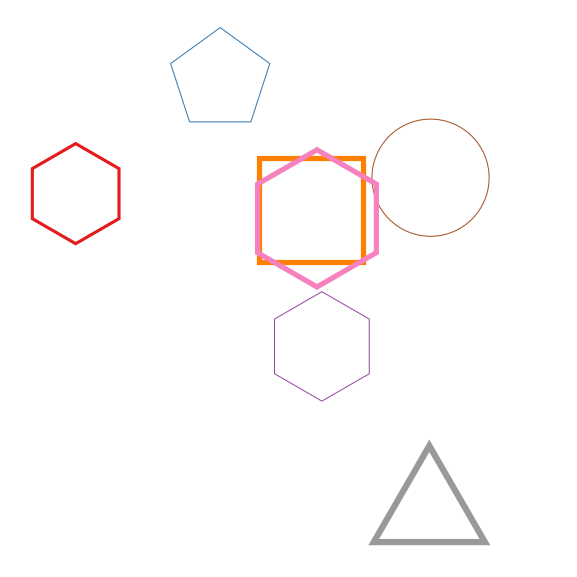[{"shape": "hexagon", "thickness": 1.5, "radius": 0.43, "center": [0.131, 0.664]}, {"shape": "pentagon", "thickness": 0.5, "radius": 0.45, "center": [0.381, 0.861]}, {"shape": "hexagon", "thickness": 0.5, "radius": 0.47, "center": [0.557, 0.399]}, {"shape": "square", "thickness": 2.5, "radius": 0.45, "center": [0.539, 0.636]}, {"shape": "circle", "thickness": 0.5, "radius": 0.51, "center": [0.746, 0.691]}, {"shape": "hexagon", "thickness": 2.5, "radius": 0.59, "center": [0.549, 0.621]}, {"shape": "triangle", "thickness": 3, "radius": 0.56, "center": [0.743, 0.116]}]